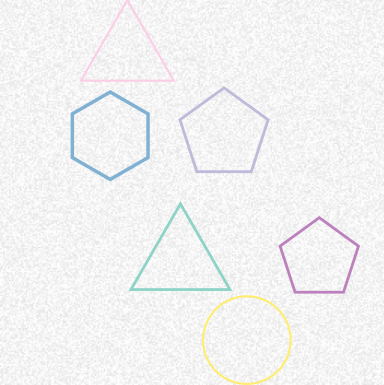[{"shape": "triangle", "thickness": 2, "radius": 0.74, "center": [0.469, 0.322]}, {"shape": "pentagon", "thickness": 2, "radius": 0.6, "center": [0.582, 0.652]}, {"shape": "hexagon", "thickness": 2.5, "radius": 0.57, "center": [0.286, 0.647]}, {"shape": "triangle", "thickness": 1.5, "radius": 0.7, "center": [0.331, 0.86]}, {"shape": "pentagon", "thickness": 2, "radius": 0.54, "center": [0.829, 0.328]}, {"shape": "circle", "thickness": 1.5, "radius": 0.57, "center": [0.641, 0.117]}]